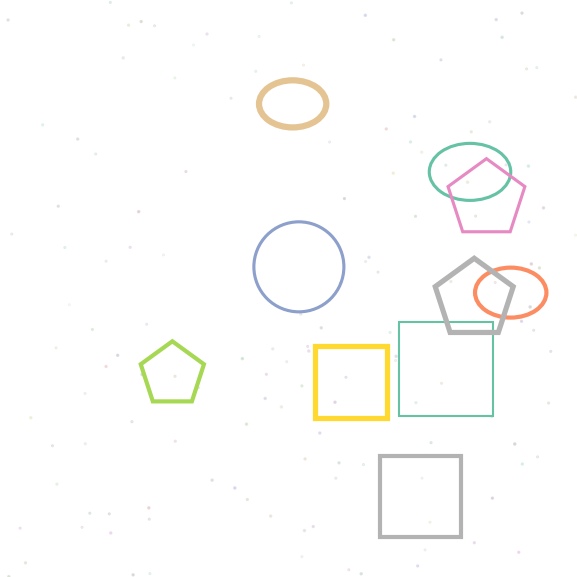[{"shape": "square", "thickness": 1, "radius": 0.41, "center": [0.772, 0.361]}, {"shape": "oval", "thickness": 1.5, "radius": 0.35, "center": [0.814, 0.702]}, {"shape": "oval", "thickness": 2, "radius": 0.31, "center": [0.884, 0.492]}, {"shape": "circle", "thickness": 1.5, "radius": 0.39, "center": [0.518, 0.537]}, {"shape": "pentagon", "thickness": 1.5, "radius": 0.35, "center": [0.842, 0.654]}, {"shape": "pentagon", "thickness": 2, "radius": 0.29, "center": [0.298, 0.351]}, {"shape": "square", "thickness": 2.5, "radius": 0.31, "center": [0.607, 0.338]}, {"shape": "oval", "thickness": 3, "radius": 0.29, "center": [0.507, 0.819]}, {"shape": "pentagon", "thickness": 2.5, "radius": 0.36, "center": [0.821, 0.481]}, {"shape": "square", "thickness": 2, "radius": 0.35, "center": [0.728, 0.139]}]